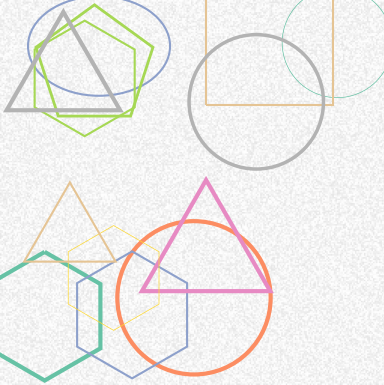[{"shape": "circle", "thickness": 0.5, "radius": 0.71, "center": [0.876, 0.889]}, {"shape": "hexagon", "thickness": 3, "radius": 0.84, "center": [0.116, 0.179]}, {"shape": "circle", "thickness": 3, "radius": 1.0, "center": [0.504, 0.226]}, {"shape": "hexagon", "thickness": 1.5, "radius": 0.82, "center": [0.343, 0.182]}, {"shape": "oval", "thickness": 1.5, "radius": 0.92, "center": [0.257, 0.88]}, {"shape": "triangle", "thickness": 3, "radius": 0.96, "center": [0.535, 0.34]}, {"shape": "pentagon", "thickness": 2, "radius": 0.8, "center": [0.245, 0.828]}, {"shape": "hexagon", "thickness": 1.5, "radius": 0.75, "center": [0.22, 0.796]}, {"shape": "hexagon", "thickness": 0.5, "radius": 0.68, "center": [0.295, 0.278]}, {"shape": "square", "thickness": 1.5, "radius": 0.82, "center": [0.701, 0.892]}, {"shape": "triangle", "thickness": 1.5, "radius": 0.69, "center": [0.181, 0.389]}, {"shape": "triangle", "thickness": 3, "radius": 0.85, "center": [0.165, 0.799]}, {"shape": "circle", "thickness": 2.5, "radius": 0.87, "center": [0.666, 0.736]}]